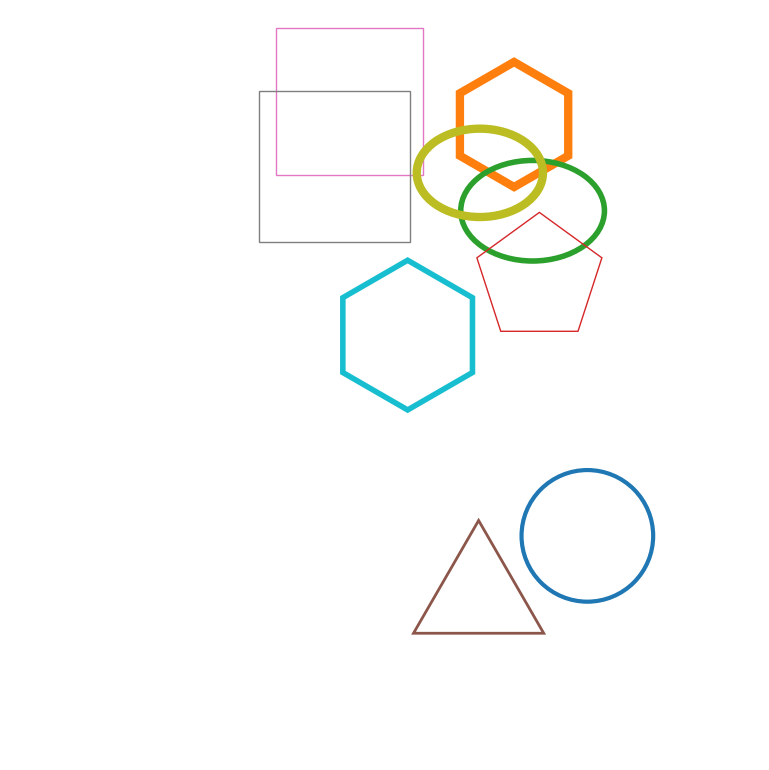[{"shape": "circle", "thickness": 1.5, "radius": 0.43, "center": [0.763, 0.304]}, {"shape": "hexagon", "thickness": 3, "radius": 0.41, "center": [0.668, 0.838]}, {"shape": "oval", "thickness": 2, "radius": 0.47, "center": [0.692, 0.726]}, {"shape": "pentagon", "thickness": 0.5, "radius": 0.43, "center": [0.7, 0.639]}, {"shape": "triangle", "thickness": 1, "radius": 0.49, "center": [0.622, 0.226]}, {"shape": "square", "thickness": 0.5, "radius": 0.48, "center": [0.454, 0.868]}, {"shape": "square", "thickness": 0.5, "radius": 0.49, "center": [0.434, 0.784]}, {"shape": "oval", "thickness": 3, "radius": 0.41, "center": [0.623, 0.776]}, {"shape": "hexagon", "thickness": 2, "radius": 0.49, "center": [0.529, 0.565]}]